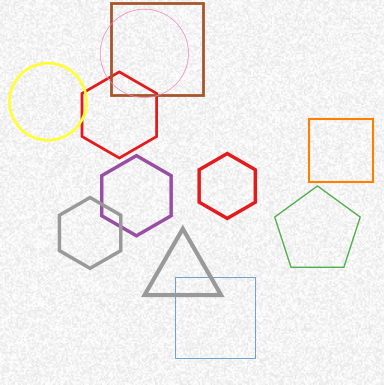[{"shape": "hexagon", "thickness": 2, "radius": 0.56, "center": [0.31, 0.701]}, {"shape": "hexagon", "thickness": 2.5, "radius": 0.42, "center": [0.59, 0.517]}, {"shape": "square", "thickness": 0.5, "radius": 0.52, "center": [0.559, 0.175]}, {"shape": "pentagon", "thickness": 1, "radius": 0.58, "center": [0.825, 0.4]}, {"shape": "hexagon", "thickness": 2.5, "radius": 0.52, "center": [0.354, 0.492]}, {"shape": "square", "thickness": 1.5, "radius": 0.41, "center": [0.886, 0.61]}, {"shape": "circle", "thickness": 2, "radius": 0.5, "center": [0.125, 0.736]}, {"shape": "square", "thickness": 2, "radius": 0.6, "center": [0.409, 0.874]}, {"shape": "circle", "thickness": 0.5, "radius": 0.57, "center": [0.375, 0.861]}, {"shape": "triangle", "thickness": 3, "radius": 0.57, "center": [0.475, 0.291]}, {"shape": "hexagon", "thickness": 2.5, "radius": 0.46, "center": [0.234, 0.395]}]